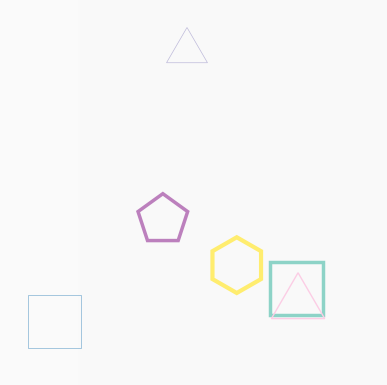[{"shape": "square", "thickness": 2.5, "radius": 0.34, "center": [0.765, 0.25]}, {"shape": "triangle", "thickness": 0.5, "radius": 0.31, "center": [0.483, 0.868]}, {"shape": "square", "thickness": 0.5, "radius": 0.34, "center": [0.14, 0.165]}, {"shape": "triangle", "thickness": 1, "radius": 0.4, "center": [0.769, 0.212]}, {"shape": "pentagon", "thickness": 2.5, "radius": 0.34, "center": [0.42, 0.43]}, {"shape": "hexagon", "thickness": 3, "radius": 0.36, "center": [0.611, 0.311]}]